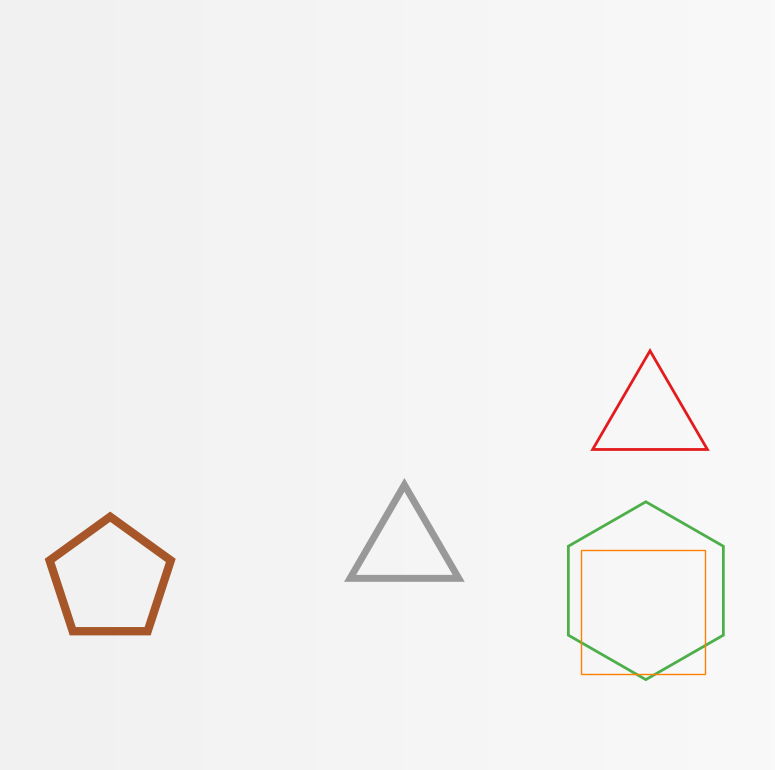[{"shape": "triangle", "thickness": 1, "radius": 0.43, "center": [0.839, 0.459]}, {"shape": "hexagon", "thickness": 1, "radius": 0.58, "center": [0.833, 0.233]}, {"shape": "square", "thickness": 0.5, "radius": 0.4, "center": [0.83, 0.205]}, {"shape": "pentagon", "thickness": 3, "radius": 0.41, "center": [0.142, 0.247]}, {"shape": "triangle", "thickness": 2.5, "radius": 0.4, "center": [0.522, 0.289]}]